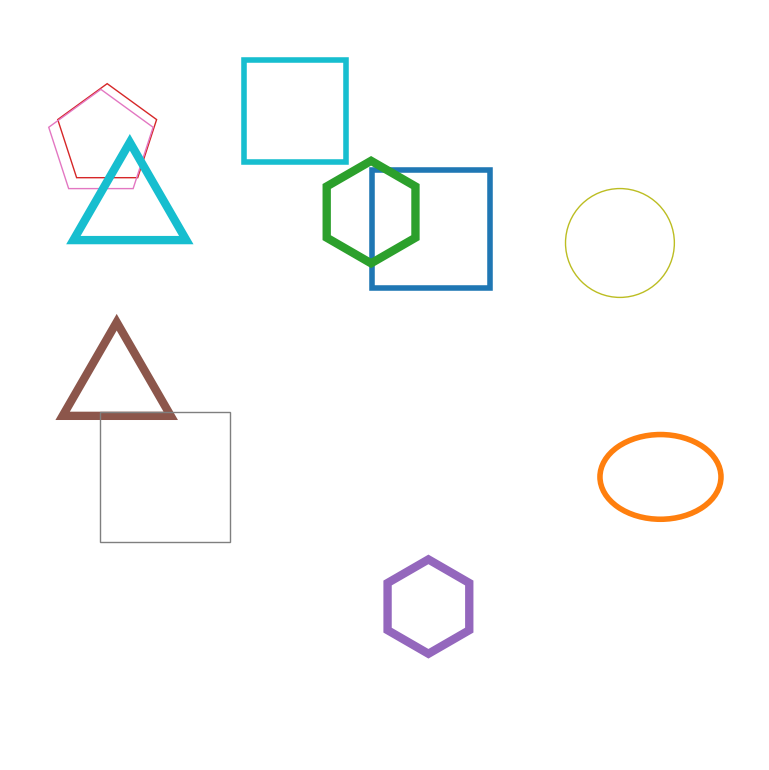[{"shape": "square", "thickness": 2, "radius": 0.38, "center": [0.56, 0.702]}, {"shape": "oval", "thickness": 2, "radius": 0.39, "center": [0.858, 0.381]}, {"shape": "hexagon", "thickness": 3, "radius": 0.33, "center": [0.482, 0.725]}, {"shape": "pentagon", "thickness": 0.5, "radius": 0.34, "center": [0.139, 0.824]}, {"shape": "hexagon", "thickness": 3, "radius": 0.31, "center": [0.556, 0.212]}, {"shape": "triangle", "thickness": 3, "radius": 0.41, "center": [0.152, 0.5]}, {"shape": "pentagon", "thickness": 0.5, "radius": 0.36, "center": [0.131, 0.813]}, {"shape": "square", "thickness": 0.5, "radius": 0.42, "center": [0.214, 0.38]}, {"shape": "circle", "thickness": 0.5, "radius": 0.35, "center": [0.805, 0.684]}, {"shape": "triangle", "thickness": 3, "radius": 0.42, "center": [0.169, 0.731]}, {"shape": "square", "thickness": 2, "radius": 0.33, "center": [0.384, 0.855]}]